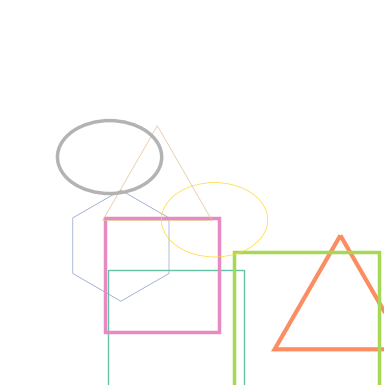[{"shape": "square", "thickness": 1, "radius": 0.88, "center": [0.456, 0.122]}, {"shape": "triangle", "thickness": 3, "radius": 0.99, "center": [0.884, 0.191]}, {"shape": "hexagon", "thickness": 0.5, "radius": 0.72, "center": [0.314, 0.362]}, {"shape": "square", "thickness": 2.5, "radius": 0.74, "center": [0.422, 0.287]}, {"shape": "square", "thickness": 2.5, "radius": 0.94, "center": [0.795, 0.157]}, {"shape": "oval", "thickness": 0.5, "radius": 0.69, "center": [0.557, 0.429]}, {"shape": "triangle", "thickness": 0.5, "radius": 0.82, "center": [0.409, 0.509]}, {"shape": "oval", "thickness": 2.5, "radius": 0.68, "center": [0.285, 0.592]}]